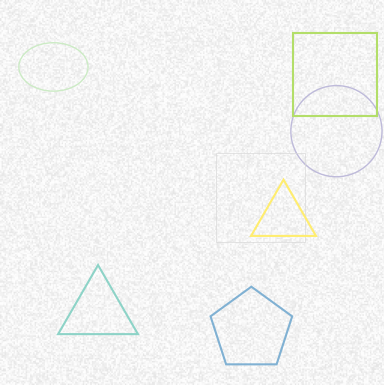[{"shape": "triangle", "thickness": 1.5, "radius": 0.6, "center": [0.255, 0.192]}, {"shape": "circle", "thickness": 1, "radius": 0.59, "center": [0.874, 0.659]}, {"shape": "pentagon", "thickness": 1.5, "radius": 0.56, "center": [0.653, 0.144]}, {"shape": "square", "thickness": 1.5, "radius": 0.54, "center": [0.87, 0.807]}, {"shape": "square", "thickness": 0.5, "radius": 0.58, "center": [0.677, 0.487]}, {"shape": "oval", "thickness": 1, "radius": 0.45, "center": [0.139, 0.826]}, {"shape": "triangle", "thickness": 1.5, "radius": 0.49, "center": [0.736, 0.436]}]